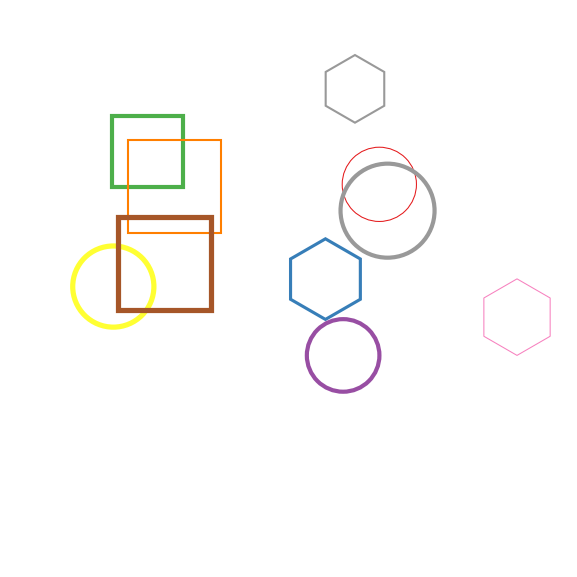[{"shape": "circle", "thickness": 0.5, "radius": 0.32, "center": [0.657, 0.68]}, {"shape": "hexagon", "thickness": 1.5, "radius": 0.35, "center": [0.564, 0.516]}, {"shape": "square", "thickness": 2, "radius": 0.31, "center": [0.256, 0.737]}, {"shape": "circle", "thickness": 2, "radius": 0.31, "center": [0.594, 0.384]}, {"shape": "square", "thickness": 1, "radius": 0.4, "center": [0.302, 0.676]}, {"shape": "circle", "thickness": 2.5, "radius": 0.35, "center": [0.196, 0.503]}, {"shape": "square", "thickness": 2.5, "radius": 0.4, "center": [0.285, 0.543]}, {"shape": "hexagon", "thickness": 0.5, "radius": 0.33, "center": [0.895, 0.45]}, {"shape": "hexagon", "thickness": 1, "radius": 0.29, "center": [0.615, 0.845]}, {"shape": "circle", "thickness": 2, "radius": 0.41, "center": [0.671, 0.634]}]